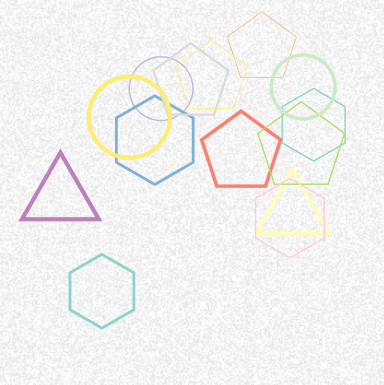[{"shape": "hexagon", "thickness": 1, "radius": 0.47, "center": [0.815, 0.676]}, {"shape": "hexagon", "thickness": 2, "radius": 0.48, "center": [0.265, 0.244]}, {"shape": "triangle", "thickness": 2.5, "radius": 0.55, "center": [0.76, 0.449]}, {"shape": "circle", "thickness": 1, "radius": 0.41, "center": [0.418, 0.77]}, {"shape": "pentagon", "thickness": 2.5, "radius": 0.54, "center": [0.626, 0.604]}, {"shape": "hexagon", "thickness": 2, "radius": 0.58, "center": [0.402, 0.636]}, {"shape": "pentagon", "thickness": 0.5, "radius": 0.47, "center": [0.68, 0.875]}, {"shape": "pentagon", "thickness": 1, "radius": 0.59, "center": [0.782, 0.617]}, {"shape": "hexagon", "thickness": 1, "radius": 0.52, "center": [0.753, 0.433]}, {"shape": "pentagon", "thickness": 1.5, "radius": 0.51, "center": [0.496, 0.785]}, {"shape": "triangle", "thickness": 3, "radius": 0.58, "center": [0.157, 0.488]}, {"shape": "circle", "thickness": 2.5, "radius": 0.41, "center": [0.787, 0.774]}, {"shape": "circle", "thickness": 3, "radius": 0.53, "center": [0.336, 0.696]}, {"shape": "pentagon", "thickness": 0.5, "radius": 0.49, "center": [0.549, 0.798]}]